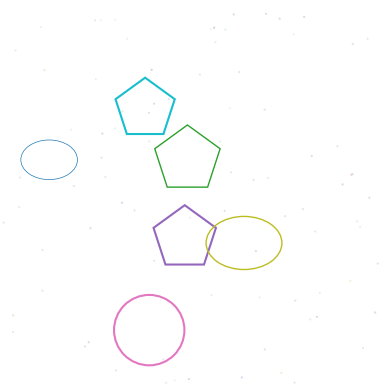[{"shape": "oval", "thickness": 0.5, "radius": 0.37, "center": [0.128, 0.585]}, {"shape": "pentagon", "thickness": 1, "radius": 0.45, "center": [0.487, 0.586]}, {"shape": "pentagon", "thickness": 1.5, "radius": 0.43, "center": [0.48, 0.382]}, {"shape": "circle", "thickness": 1.5, "radius": 0.46, "center": [0.388, 0.143]}, {"shape": "oval", "thickness": 1, "radius": 0.49, "center": [0.634, 0.369]}, {"shape": "pentagon", "thickness": 1.5, "radius": 0.4, "center": [0.377, 0.717]}]